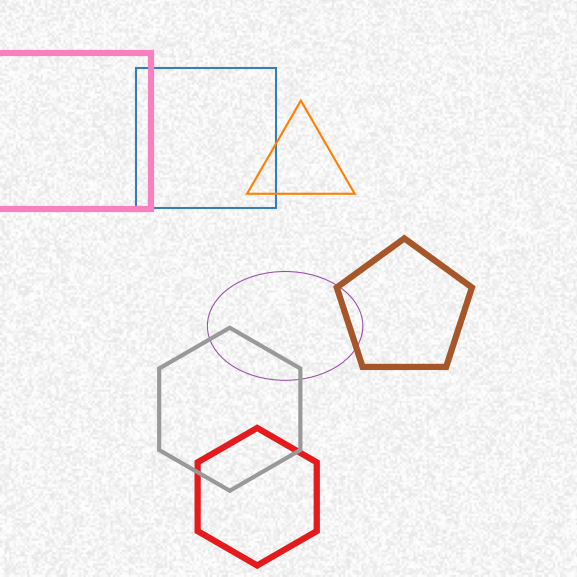[{"shape": "hexagon", "thickness": 3, "radius": 0.6, "center": [0.445, 0.139]}, {"shape": "square", "thickness": 1, "radius": 0.61, "center": [0.356, 0.761]}, {"shape": "oval", "thickness": 0.5, "radius": 0.67, "center": [0.494, 0.435]}, {"shape": "triangle", "thickness": 1, "radius": 0.54, "center": [0.521, 0.717]}, {"shape": "pentagon", "thickness": 3, "radius": 0.62, "center": [0.7, 0.463]}, {"shape": "square", "thickness": 3, "radius": 0.68, "center": [0.127, 0.772]}, {"shape": "hexagon", "thickness": 2, "radius": 0.71, "center": [0.398, 0.29]}]